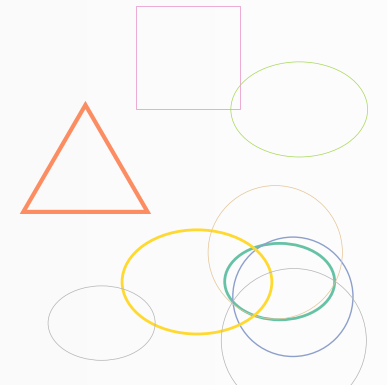[{"shape": "oval", "thickness": 2, "radius": 0.71, "center": [0.722, 0.269]}, {"shape": "triangle", "thickness": 3, "radius": 0.93, "center": [0.22, 0.542]}, {"shape": "circle", "thickness": 1, "radius": 0.78, "center": [0.756, 0.229]}, {"shape": "square", "thickness": 0.5, "radius": 0.67, "center": [0.485, 0.85]}, {"shape": "oval", "thickness": 0.5, "radius": 0.88, "center": [0.772, 0.716]}, {"shape": "oval", "thickness": 2, "radius": 0.97, "center": [0.508, 0.268]}, {"shape": "circle", "thickness": 0.5, "radius": 0.87, "center": [0.71, 0.345]}, {"shape": "oval", "thickness": 0.5, "radius": 0.69, "center": [0.262, 0.161]}, {"shape": "circle", "thickness": 0.5, "radius": 0.94, "center": [0.758, 0.115]}]